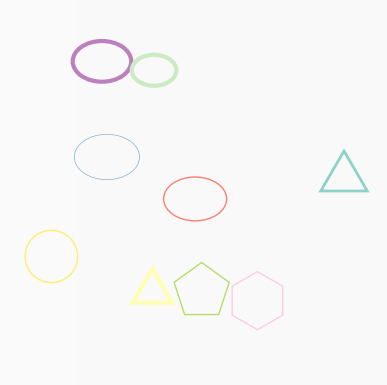[{"shape": "triangle", "thickness": 2, "radius": 0.35, "center": [0.888, 0.539]}, {"shape": "triangle", "thickness": 3, "radius": 0.29, "center": [0.393, 0.243]}, {"shape": "oval", "thickness": 1, "radius": 0.41, "center": [0.504, 0.483]}, {"shape": "oval", "thickness": 0.5, "radius": 0.42, "center": [0.276, 0.592]}, {"shape": "pentagon", "thickness": 1, "radius": 0.37, "center": [0.52, 0.243]}, {"shape": "hexagon", "thickness": 1, "radius": 0.38, "center": [0.664, 0.219]}, {"shape": "oval", "thickness": 3, "radius": 0.38, "center": [0.263, 0.841]}, {"shape": "oval", "thickness": 3, "radius": 0.29, "center": [0.398, 0.817]}, {"shape": "circle", "thickness": 1, "radius": 0.34, "center": [0.133, 0.334]}]